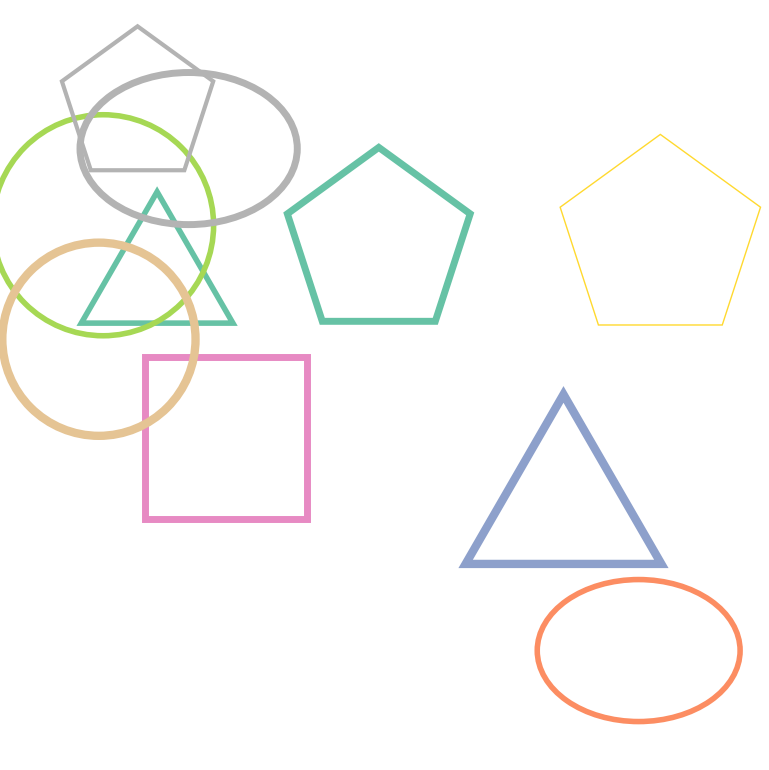[{"shape": "triangle", "thickness": 2, "radius": 0.57, "center": [0.204, 0.637]}, {"shape": "pentagon", "thickness": 2.5, "radius": 0.62, "center": [0.492, 0.684]}, {"shape": "oval", "thickness": 2, "radius": 0.66, "center": [0.829, 0.155]}, {"shape": "triangle", "thickness": 3, "radius": 0.73, "center": [0.732, 0.341]}, {"shape": "square", "thickness": 2.5, "radius": 0.53, "center": [0.293, 0.432]}, {"shape": "circle", "thickness": 2, "radius": 0.72, "center": [0.134, 0.707]}, {"shape": "pentagon", "thickness": 0.5, "radius": 0.68, "center": [0.858, 0.689]}, {"shape": "circle", "thickness": 3, "radius": 0.63, "center": [0.128, 0.559]}, {"shape": "oval", "thickness": 2.5, "radius": 0.71, "center": [0.245, 0.807]}, {"shape": "pentagon", "thickness": 1.5, "radius": 0.52, "center": [0.179, 0.862]}]